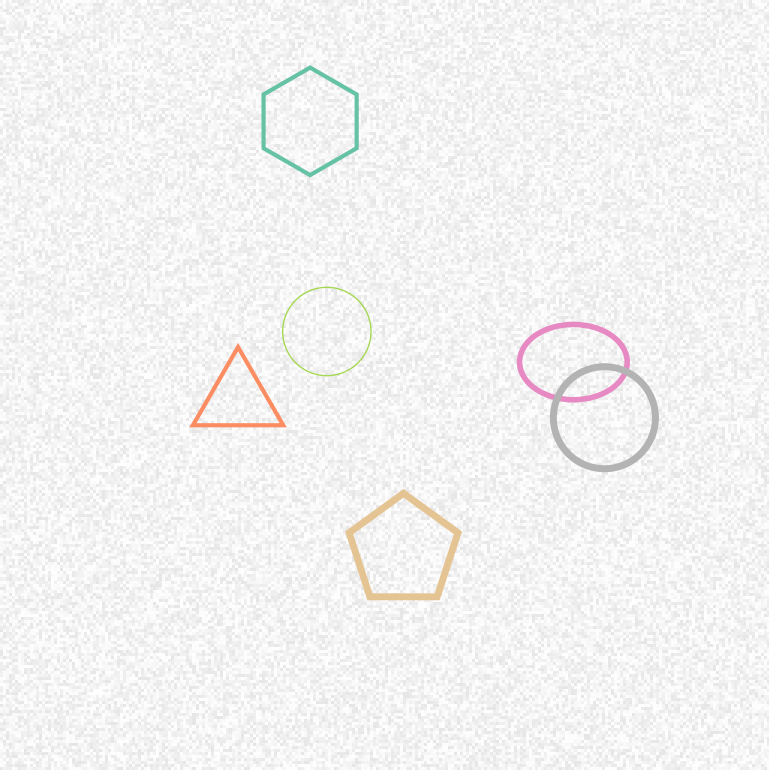[{"shape": "hexagon", "thickness": 1.5, "radius": 0.35, "center": [0.403, 0.842]}, {"shape": "triangle", "thickness": 1.5, "radius": 0.34, "center": [0.309, 0.482]}, {"shape": "oval", "thickness": 2, "radius": 0.35, "center": [0.745, 0.53]}, {"shape": "circle", "thickness": 0.5, "radius": 0.29, "center": [0.424, 0.569]}, {"shape": "pentagon", "thickness": 2.5, "radius": 0.37, "center": [0.524, 0.285]}, {"shape": "circle", "thickness": 2.5, "radius": 0.33, "center": [0.785, 0.458]}]